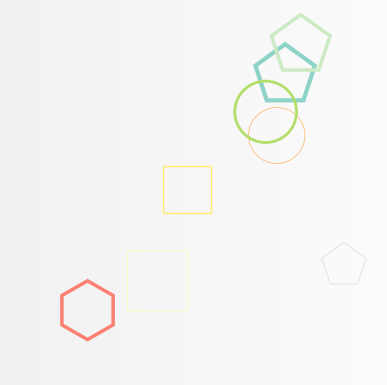[{"shape": "pentagon", "thickness": 3, "radius": 0.4, "center": [0.736, 0.805]}, {"shape": "square", "thickness": 0.5, "radius": 0.39, "center": [0.404, 0.273]}, {"shape": "hexagon", "thickness": 2.5, "radius": 0.38, "center": [0.226, 0.194]}, {"shape": "circle", "thickness": 0.5, "radius": 0.36, "center": [0.714, 0.648]}, {"shape": "circle", "thickness": 2, "radius": 0.4, "center": [0.686, 0.71]}, {"shape": "pentagon", "thickness": 0.5, "radius": 0.3, "center": [0.888, 0.311]}, {"shape": "pentagon", "thickness": 2.5, "radius": 0.4, "center": [0.776, 0.882]}, {"shape": "square", "thickness": 1, "radius": 0.31, "center": [0.483, 0.507]}]